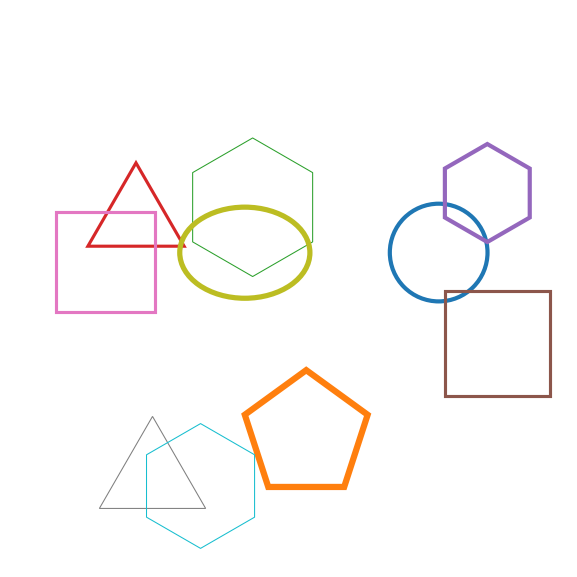[{"shape": "circle", "thickness": 2, "radius": 0.42, "center": [0.76, 0.562]}, {"shape": "pentagon", "thickness": 3, "radius": 0.56, "center": [0.53, 0.246]}, {"shape": "hexagon", "thickness": 0.5, "radius": 0.6, "center": [0.437, 0.64]}, {"shape": "triangle", "thickness": 1.5, "radius": 0.48, "center": [0.235, 0.621]}, {"shape": "hexagon", "thickness": 2, "radius": 0.42, "center": [0.844, 0.665]}, {"shape": "square", "thickness": 1.5, "radius": 0.46, "center": [0.861, 0.404]}, {"shape": "square", "thickness": 1.5, "radius": 0.43, "center": [0.183, 0.545]}, {"shape": "triangle", "thickness": 0.5, "radius": 0.53, "center": [0.264, 0.172]}, {"shape": "oval", "thickness": 2.5, "radius": 0.56, "center": [0.424, 0.562]}, {"shape": "hexagon", "thickness": 0.5, "radius": 0.54, "center": [0.347, 0.158]}]